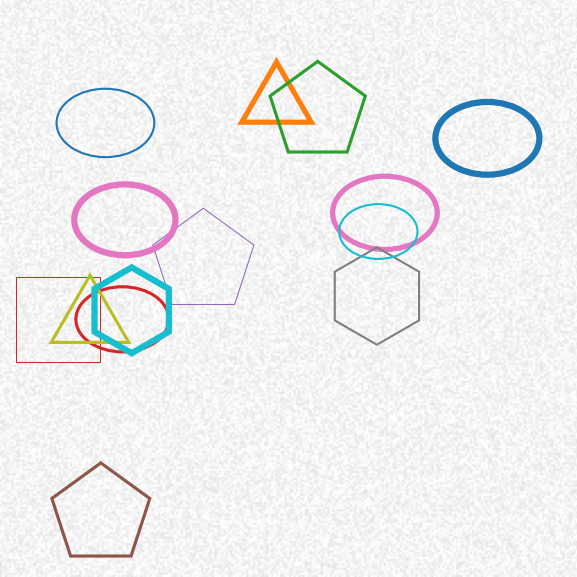[{"shape": "oval", "thickness": 3, "radius": 0.45, "center": [0.844, 0.76]}, {"shape": "oval", "thickness": 1, "radius": 0.42, "center": [0.183, 0.786]}, {"shape": "triangle", "thickness": 2.5, "radius": 0.35, "center": [0.479, 0.822]}, {"shape": "pentagon", "thickness": 1.5, "radius": 0.43, "center": [0.55, 0.806]}, {"shape": "square", "thickness": 0.5, "radius": 0.37, "center": [0.1, 0.445]}, {"shape": "oval", "thickness": 1.5, "radius": 0.4, "center": [0.212, 0.446]}, {"shape": "pentagon", "thickness": 0.5, "radius": 0.46, "center": [0.352, 0.546]}, {"shape": "pentagon", "thickness": 1.5, "radius": 0.45, "center": [0.175, 0.108]}, {"shape": "oval", "thickness": 3, "radius": 0.44, "center": [0.216, 0.619]}, {"shape": "oval", "thickness": 2.5, "radius": 0.45, "center": [0.667, 0.631]}, {"shape": "hexagon", "thickness": 1, "radius": 0.42, "center": [0.653, 0.486]}, {"shape": "triangle", "thickness": 1.5, "radius": 0.39, "center": [0.156, 0.445]}, {"shape": "hexagon", "thickness": 3, "radius": 0.37, "center": [0.228, 0.462]}, {"shape": "oval", "thickness": 1, "radius": 0.34, "center": [0.655, 0.598]}]